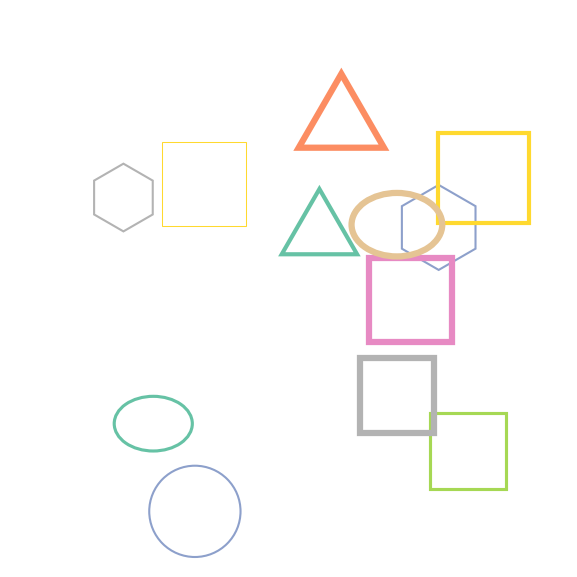[{"shape": "triangle", "thickness": 2, "radius": 0.38, "center": [0.553, 0.597]}, {"shape": "oval", "thickness": 1.5, "radius": 0.34, "center": [0.265, 0.266]}, {"shape": "triangle", "thickness": 3, "radius": 0.43, "center": [0.591, 0.786]}, {"shape": "circle", "thickness": 1, "radius": 0.4, "center": [0.337, 0.114]}, {"shape": "hexagon", "thickness": 1, "radius": 0.37, "center": [0.76, 0.605]}, {"shape": "square", "thickness": 3, "radius": 0.36, "center": [0.71, 0.479]}, {"shape": "square", "thickness": 1.5, "radius": 0.33, "center": [0.81, 0.218]}, {"shape": "square", "thickness": 0.5, "radius": 0.36, "center": [0.353, 0.68]}, {"shape": "square", "thickness": 2, "radius": 0.39, "center": [0.837, 0.691]}, {"shape": "oval", "thickness": 3, "radius": 0.39, "center": [0.687, 0.61]}, {"shape": "square", "thickness": 3, "radius": 0.32, "center": [0.688, 0.314]}, {"shape": "hexagon", "thickness": 1, "radius": 0.29, "center": [0.214, 0.657]}]